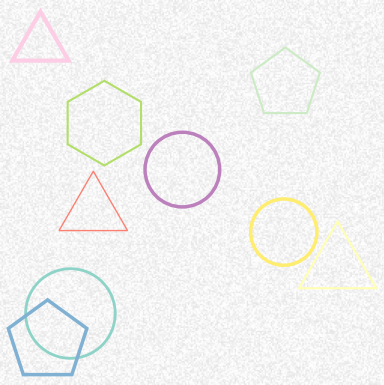[{"shape": "circle", "thickness": 2, "radius": 0.58, "center": [0.183, 0.186]}, {"shape": "triangle", "thickness": 1.5, "radius": 0.58, "center": [0.877, 0.309]}, {"shape": "triangle", "thickness": 1, "radius": 0.51, "center": [0.242, 0.452]}, {"shape": "pentagon", "thickness": 2.5, "radius": 0.54, "center": [0.124, 0.114]}, {"shape": "hexagon", "thickness": 1.5, "radius": 0.55, "center": [0.271, 0.68]}, {"shape": "triangle", "thickness": 3, "radius": 0.42, "center": [0.105, 0.885]}, {"shape": "circle", "thickness": 2.5, "radius": 0.48, "center": [0.474, 0.56]}, {"shape": "pentagon", "thickness": 1.5, "radius": 0.47, "center": [0.741, 0.783]}, {"shape": "circle", "thickness": 2.5, "radius": 0.43, "center": [0.737, 0.397]}]